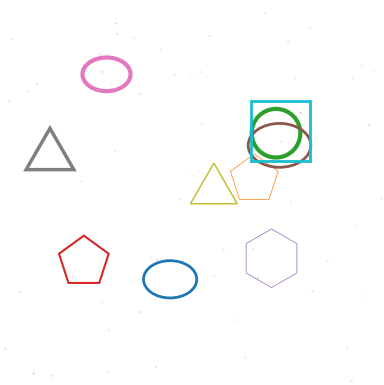[{"shape": "oval", "thickness": 2, "radius": 0.35, "center": [0.442, 0.275]}, {"shape": "pentagon", "thickness": 0.5, "radius": 0.33, "center": [0.66, 0.535]}, {"shape": "circle", "thickness": 3, "radius": 0.32, "center": [0.717, 0.654]}, {"shape": "pentagon", "thickness": 1.5, "radius": 0.34, "center": [0.218, 0.32]}, {"shape": "hexagon", "thickness": 0.5, "radius": 0.38, "center": [0.705, 0.329]}, {"shape": "oval", "thickness": 2, "radius": 0.41, "center": [0.726, 0.622]}, {"shape": "oval", "thickness": 3, "radius": 0.31, "center": [0.277, 0.807]}, {"shape": "triangle", "thickness": 2.5, "radius": 0.36, "center": [0.13, 0.595]}, {"shape": "triangle", "thickness": 1, "radius": 0.35, "center": [0.556, 0.506]}, {"shape": "square", "thickness": 2, "radius": 0.39, "center": [0.729, 0.66]}]